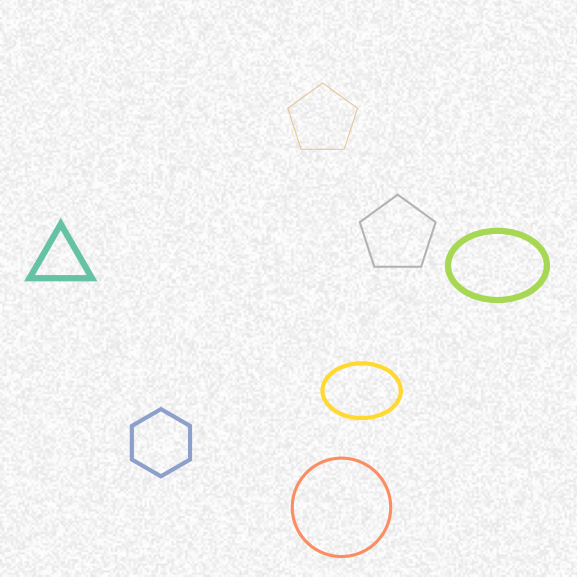[{"shape": "triangle", "thickness": 3, "radius": 0.31, "center": [0.105, 0.549]}, {"shape": "circle", "thickness": 1.5, "radius": 0.43, "center": [0.591, 0.121]}, {"shape": "hexagon", "thickness": 2, "radius": 0.29, "center": [0.279, 0.233]}, {"shape": "oval", "thickness": 3, "radius": 0.43, "center": [0.861, 0.54]}, {"shape": "oval", "thickness": 2, "radius": 0.34, "center": [0.626, 0.323]}, {"shape": "pentagon", "thickness": 0.5, "radius": 0.32, "center": [0.559, 0.792]}, {"shape": "pentagon", "thickness": 1, "radius": 0.35, "center": [0.689, 0.593]}]